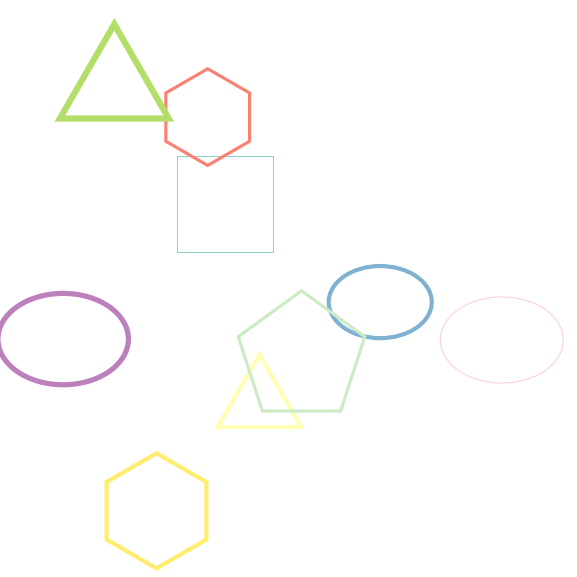[{"shape": "square", "thickness": 0.5, "radius": 0.42, "center": [0.39, 0.646]}, {"shape": "triangle", "thickness": 2, "radius": 0.42, "center": [0.449, 0.301]}, {"shape": "hexagon", "thickness": 1.5, "radius": 0.42, "center": [0.36, 0.796]}, {"shape": "oval", "thickness": 2, "radius": 0.45, "center": [0.658, 0.476]}, {"shape": "triangle", "thickness": 3, "radius": 0.54, "center": [0.198, 0.848]}, {"shape": "oval", "thickness": 0.5, "radius": 0.53, "center": [0.869, 0.41]}, {"shape": "oval", "thickness": 2.5, "radius": 0.57, "center": [0.109, 0.412]}, {"shape": "pentagon", "thickness": 1.5, "radius": 0.58, "center": [0.522, 0.38]}, {"shape": "hexagon", "thickness": 2, "radius": 0.5, "center": [0.271, 0.115]}]